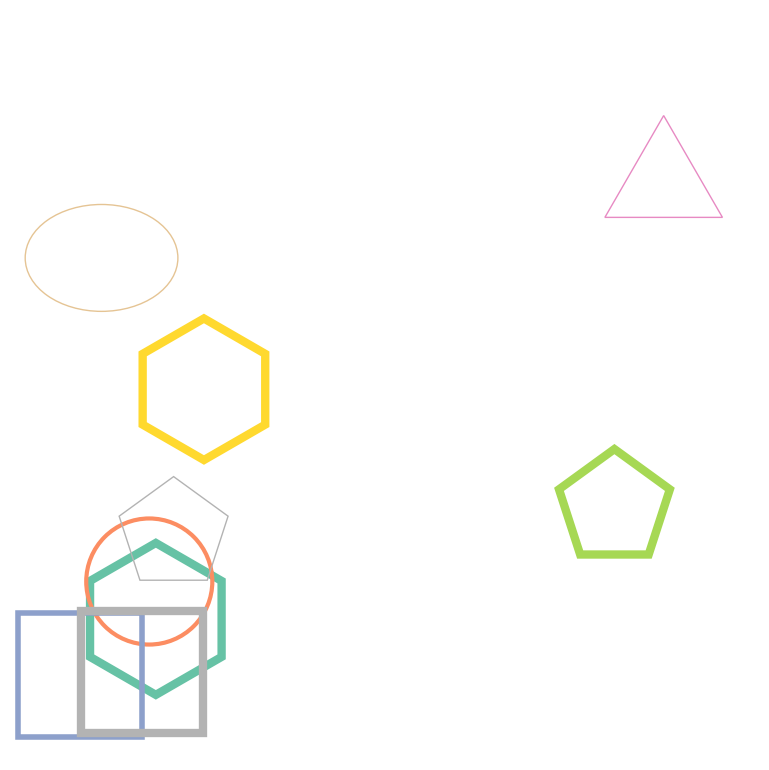[{"shape": "hexagon", "thickness": 3, "radius": 0.49, "center": [0.202, 0.196]}, {"shape": "circle", "thickness": 1.5, "radius": 0.41, "center": [0.194, 0.245]}, {"shape": "square", "thickness": 2, "radius": 0.4, "center": [0.104, 0.124]}, {"shape": "triangle", "thickness": 0.5, "radius": 0.44, "center": [0.862, 0.762]}, {"shape": "pentagon", "thickness": 3, "radius": 0.38, "center": [0.798, 0.341]}, {"shape": "hexagon", "thickness": 3, "radius": 0.46, "center": [0.265, 0.494]}, {"shape": "oval", "thickness": 0.5, "radius": 0.5, "center": [0.132, 0.665]}, {"shape": "square", "thickness": 3, "radius": 0.4, "center": [0.184, 0.127]}, {"shape": "pentagon", "thickness": 0.5, "radius": 0.37, "center": [0.225, 0.307]}]